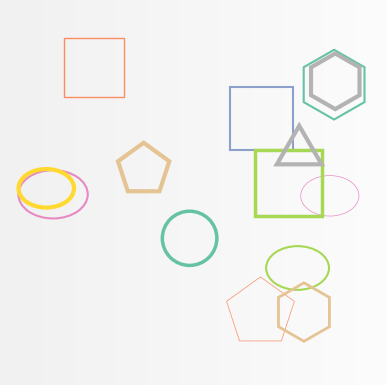[{"shape": "hexagon", "thickness": 1.5, "radius": 0.45, "center": [0.862, 0.78]}, {"shape": "circle", "thickness": 2.5, "radius": 0.35, "center": [0.489, 0.381]}, {"shape": "pentagon", "thickness": 0.5, "radius": 0.46, "center": [0.672, 0.189]}, {"shape": "square", "thickness": 1, "radius": 0.38, "center": [0.243, 0.824]}, {"shape": "square", "thickness": 1.5, "radius": 0.41, "center": [0.675, 0.693]}, {"shape": "oval", "thickness": 0.5, "radius": 0.38, "center": [0.851, 0.491]}, {"shape": "oval", "thickness": 1.5, "radius": 0.45, "center": [0.137, 0.495]}, {"shape": "square", "thickness": 2.5, "radius": 0.43, "center": [0.744, 0.524]}, {"shape": "oval", "thickness": 1.5, "radius": 0.41, "center": [0.768, 0.304]}, {"shape": "oval", "thickness": 3, "radius": 0.36, "center": [0.119, 0.511]}, {"shape": "hexagon", "thickness": 2, "radius": 0.38, "center": [0.784, 0.189]}, {"shape": "pentagon", "thickness": 3, "radius": 0.35, "center": [0.371, 0.56]}, {"shape": "hexagon", "thickness": 3, "radius": 0.36, "center": [0.865, 0.789]}, {"shape": "triangle", "thickness": 3, "radius": 0.33, "center": [0.772, 0.607]}]